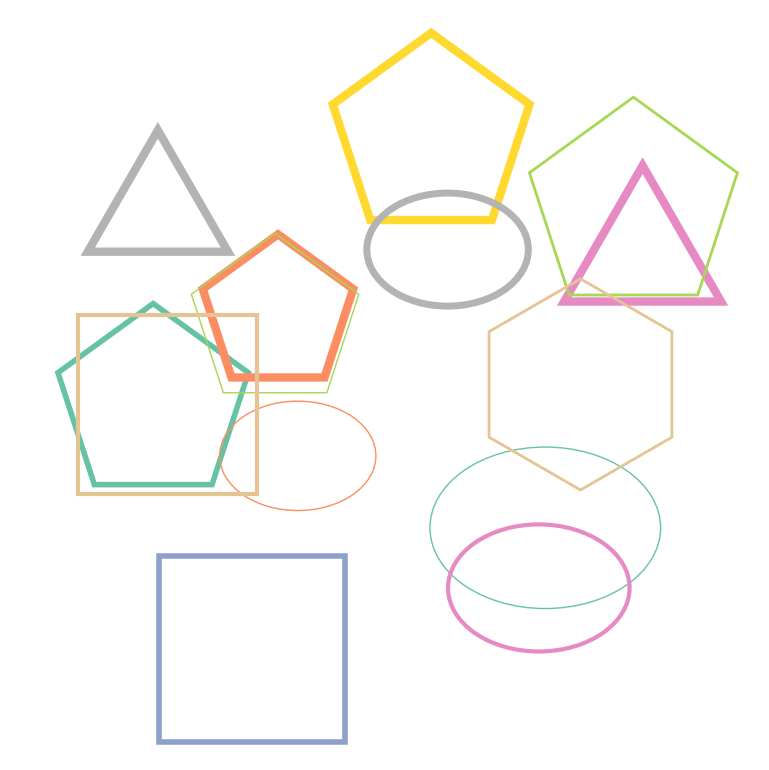[{"shape": "oval", "thickness": 0.5, "radius": 0.75, "center": [0.708, 0.315]}, {"shape": "pentagon", "thickness": 2, "radius": 0.65, "center": [0.199, 0.476]}, {"shape": "oval", "thickness": 0.5, "radius": 0.51, "center": [0.387, 0.408]}, {"shape": "pentagon", "thickness": 3, "radius": 0.51, "center": [0.361, 0.593]}, {"shape": "square", "thickness": 2, "radius": 0.61, "center": [0.327, 0.157]}, {"shape": "oval", "thickness": 1.5, "radius": 0.59, "center": [0.7, 0.236]}, {"shape": "triangle", "thickness": 3, "radius": 0.59, "center": [0.835, 0.667]}, {"shape": "pentagon", "thickness": 1, "radius": 0.71, "center": [0.823, 0.732]}, {"shape": "pentagon", "thickness": 0.5, "radius": 0.57, "center": [0.357, 0.582]}, {"shape": "pentagon", "thickness": 3, "radius": 0.67, "center": [0.56, 0.823]}, {"shape": "square", "thickness": 1.5, "radius": 0.58, "center": [0.218, 0.475]}, {"shape": "hexagon", "thickness": 1, "radius": 0.69, "center": [0.754, 0.501]}, {"shape": "oval", "thickness": 2.5, "radius": 0.52, "center": [0.581, 0.676]}, {"shape": "triangle", "thickness": 3, "radius": 0.53, "center": [0.205, 0.726]}]